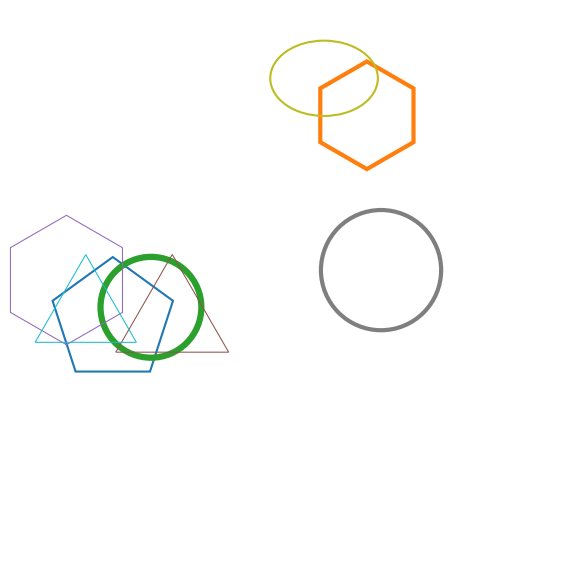[{"shape": "pentagon", "thickness": 1, "radius": 0.55, "center": [0.195, 0.444]}, {"shape": "hexagon", "thickness": 2, "radius": 0.47, "center": [0.635, 0.8]}, {"shape": "circle", "thickness": 3, "radius": 0.44, "center": [0.261, 0.467]}, {"shape": "hexagon", "thickness": 0.5, "radius": 0.56, "center": [0.115, 0.514]}, {"shape": "triangle", "thickness": 0.5, "radius": 0.56, "center": [0.298, 0.446]}, {"shape": "circle", "thickness": 2, "radius": 0.52, "center": [0.66, 0.531]}, {"shape": "oval", "thickness": 1, "radius": 0.47, "center": [0.561, 0.864]}, {"shape": "triangle", "thickness": 0.5, "radius": 0.51, "center": [0.148, 0.457]}]